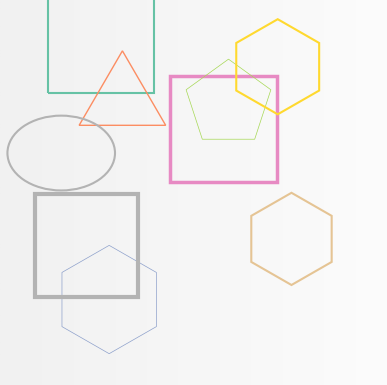[{"shape": "square", "thickness": 1.5, "radius": 0.69, "center": [0.261, 0.895]}, {"shape": "triangle", "thickness": 1, "radius": 0.64, "center": [0.316, 0.739]}, {"shape": "hexagon", "thickness": 0.5, "radius": 0.7, "center": [0.282, 0.222]}, {"shape": "square", "thickness": 2.5, "radius": 0.69, "center": [0.576, 0.666]}, {"shape": "pentagon", "thickness": 0.5, "radius": 0.57, "center": [0.59, 0.731]}, {"shape": "hexagon", "thickness": 1.5, "radius": 0.62, "center": [0.717, 0.827]}, {"shape": "hexagon", "thickness": 1.5, "radius": 0.6, "center": [0.752, 0.38]}, {"shape": "oval", "thickness": 1.5, "radius": 0.69, "center": [0.158, 0.602]}, {"shape": "square", "thickness": 3, "radius": 0.67, "center": [0.223, 0.363]}]